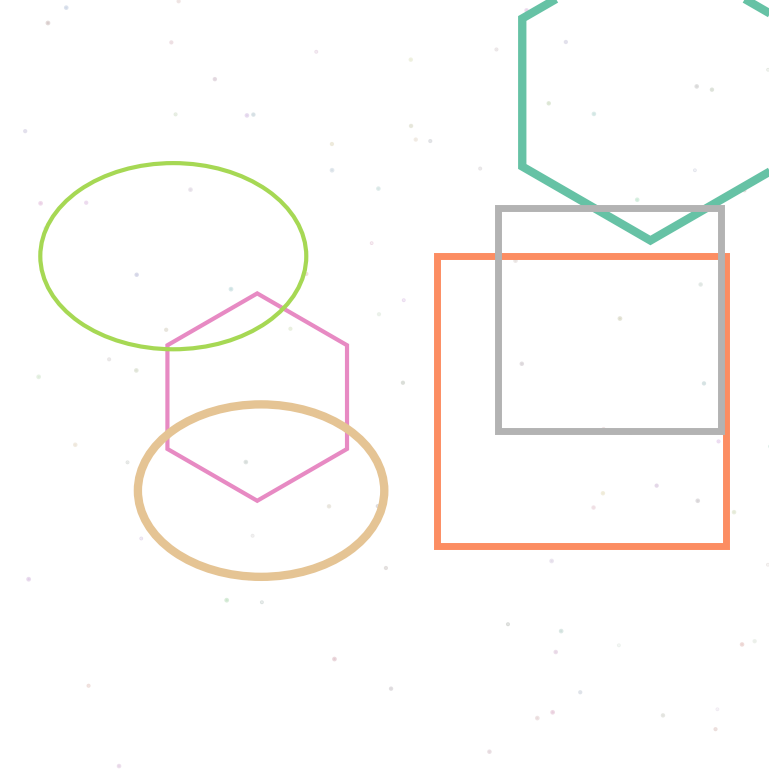[{"shape": "hexagon", "thickness": 3, "radius": 0.96, "center": [0.845, 0.88]}, {"shape": "square", "thickness": 2.5, "radius": 0.94, "center": [0.755, 0.479]}, {"shape": "hexagon", "thickness": 1.5, "radius": 0.67, "center": [0.334, 0.484]}, {"shape": "oval", "thickness": 1.5, "radius": 0.86, "center": [0.225, 0.667]}, {"shape": "oval", "thickness": 3, "radius": 0.8, "center": [0.339, 0.363]}, {"shape": "square", "thickness": 2.5, "radius": 0.72, "center": [0.792, 0.585]}]